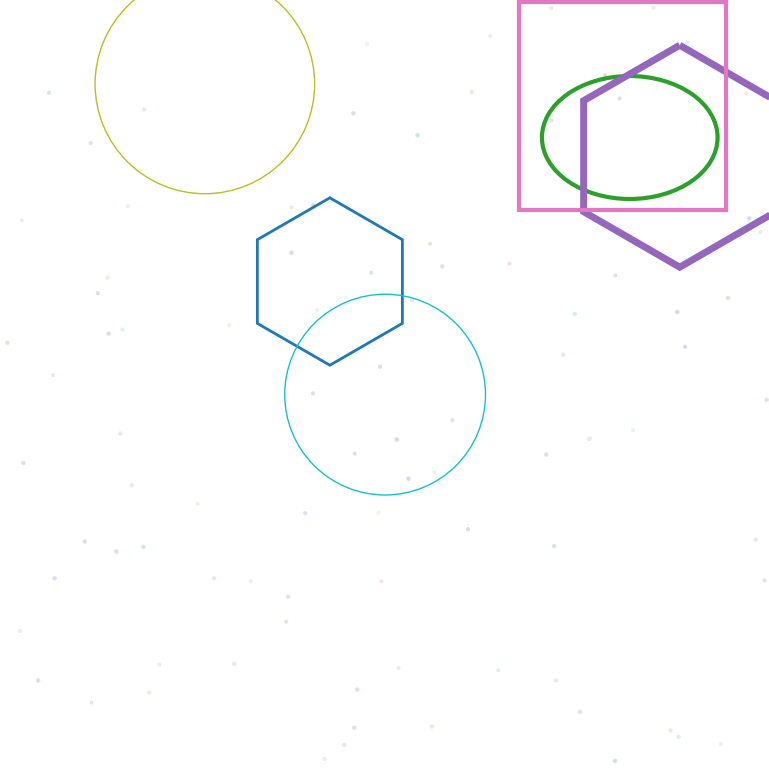[{"shape": "hexagon", "thickness": 1, "radius": 0.54, "center": [0.428, 0.634]}, {"shape": "oval", "thickness": 1.5, "radius": 0.57, "center": [0.818, 0.821]}, {"shape": "hexagon", "thickness": 2.5, "radius": 0.72, "center": [0.883, 0.797]}, {"shape": "square", "thickness": 1.5, "radius": 0.67, "center": [0.808, 0.862]}, {"shape": "circle", "thickness": 0.5, "radius": 0.71, "center": [0.266, 0.891]}, {"shape": "circle", "thickness": 0.5, "radius": 0.65, "center": [0.5, 0.488]}]